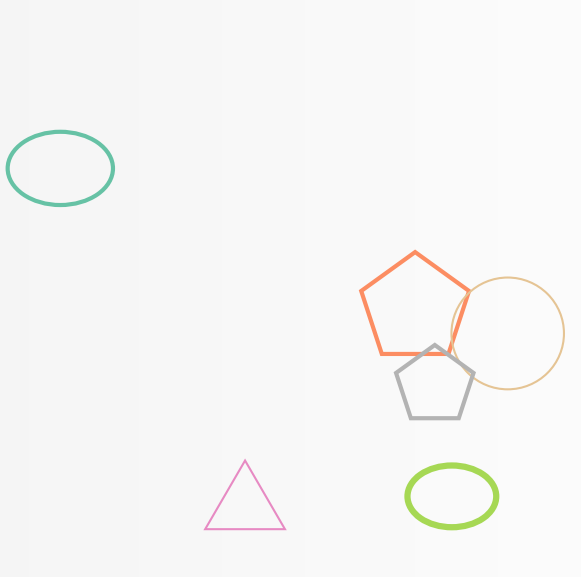[{"shape": "oval", "thickness": 2, "radius": 0.45, "center": [0.104, 0.708]}, {"shape": "pentagon", "thickness": 2, "radius": 0.49, "center": [0.714, 0.465]}, {"shape": "triangle", "thickness": 1, "radius": 0.4, "center": [0.422, 0.122]}, {"shape": "oval", "thickness": 3, "radius": 0.38, "center": [0.777, 0.14]}, {"shape": "circle", "thickness": 1, "radius": 0.48, "center": [0.873, 0.422]}, {"shape": "pentagon", "thickness": 2, "radius": 0.35, "center": [0.748, 0.332]}]